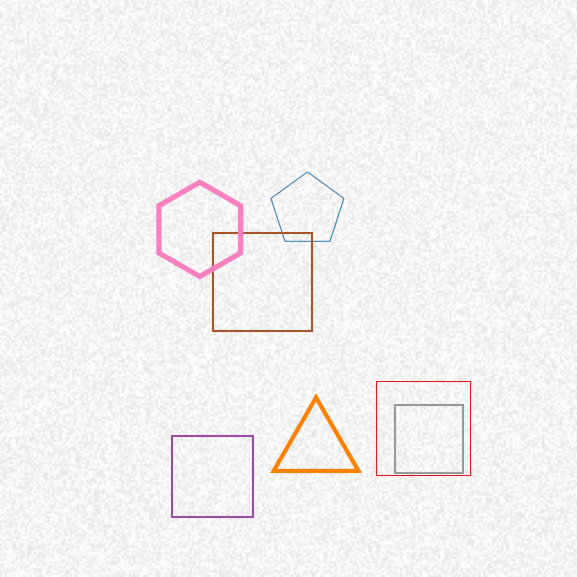[{"shape": "square", "thickness": 0.5, "radius": 0.41, "center": [0.732, 0.258]}, {"shape": "pentagon", "thickness": 0.5, "radius": 0.33, "center": [0.532, 0.635]}, {"shape": "square", "thickness": 1, "radius": 0.35, "center": [0.368, 0.174]}, {"shape": "triangle", "thickness": 2, "radius": 0.42, "center": [0.547, 0.226]}, {"shape": "square", "thickness": 1, "radius": 0.43, "center": [0.454, 0.511]}, {"shape": "hexagon", "thickness": 2.5, "radius": 0.41, "center": [0.346, 0.602]}, {"shape": "square", "thickness": 1, "radius": 0.29, "center": [0.743, 0.239]}]